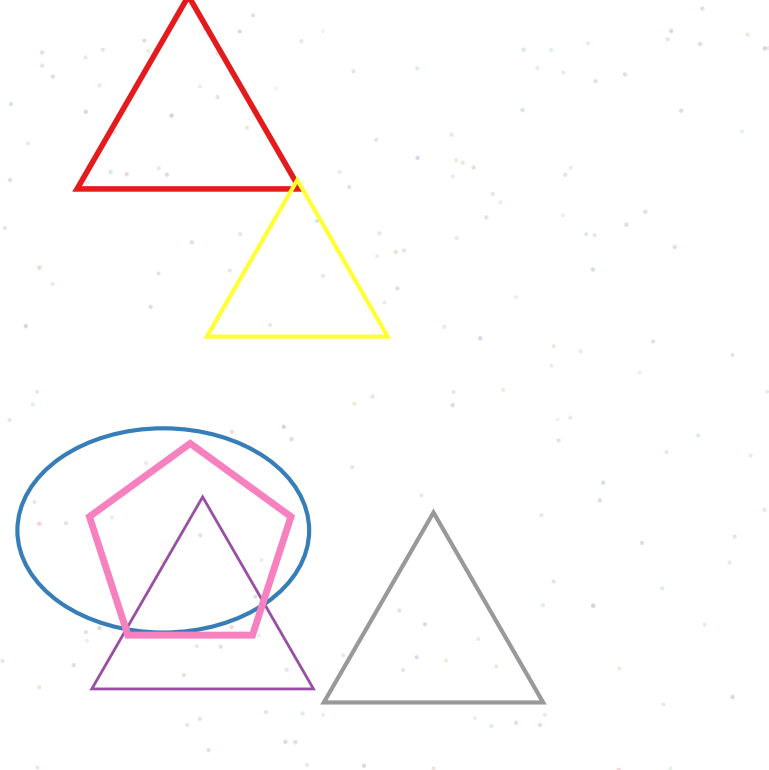[{"shape": "triangle", "thickness": 2, "radius": 0.84, "center": [0.245, 0.838]}, {"shape": "oval", "thickness": 1.5, "radius": 0.95, "center": [0.212, 0.311]}, {"shape": "triangle", "thickness": 1, "radius": 0.83, "center": [0.263, 0.188]}, {"shape": "triangle", "thickness": 1.5, "radius": 0.68, "center": [0.386, 0.631]}, {"shape": "pentagon", "thickness": 2.5, "radius": 0.69, "center": [0.247, 0.286]}, {"shape": "triangle", "thickness": 1.5, "radius": 0.82, "center": [0.563, 0.17]}]